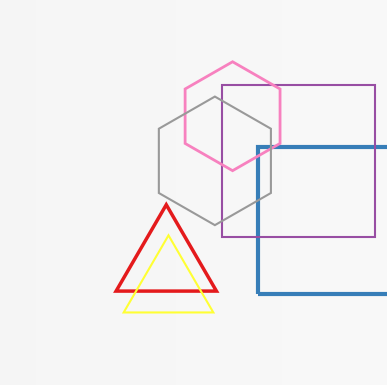[{"shape": "triangle", "thickness": 2.5, "radius": 0.75, "center": [0.429, 0.319]}, {"shape": "square", "thickness": 3, "radius": 0.95, "center": [0.857, 0.428]}, {"shape": "square", "thickness": 1.5, "radius": 0.99, "center": [0.77, 0.582]}, {"shape": "triangle", "thickness": 1.5, "radius": 0.67, "center": [0.435, 0.255]}, {"shape": "hexagon", "thickness": 2, "radius": 0.71, "center": [0.6, 0.698]}, {"shape": "hexagon", "thickness": 1.5, "radius": 0.83, "center": [0.555, 0.582]}]